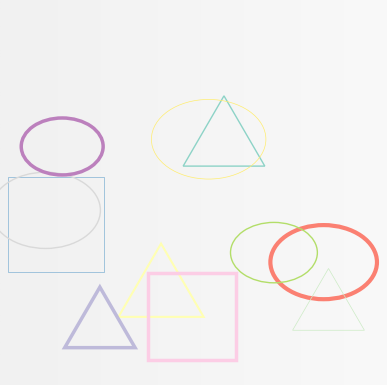[{"shape": "triangle", "thickness": 1, "radius": 0.61, "center": [0.578, 0.629]}, {"shape": "triangle", "thickness": 1.5, "radius": 0.63, "center": [0.416, 0.24]}, {"shape": "triangle", "thickness": 2.5, "radius": 0.52, "center": [0.258, 0.149]}, {"shape": "oval", "thickness": 3, "radius": 0.69, "center": [0.835, 0.319]}, {"shape": "square", "thickness": 0.5, "radius": 0.62, "center": [0.144, 0.418]}, {"shape": "oval", "thickness": 1, "radius": 0.56, "center": [0.707, 0.344]}, {"shape": "square", "thickness": 2.5, "radius": 0.57, "center": [0.494, 0.178]}, {"shape": "oval", "thickness": 1, "radius": 0.71, "center": [0.118, 0.454]}, {"shape": "oval", "thickness": 2.5, "radius": 0.53, "center": [0.16, 0.62]}, {"shape": "triangle", "thickness": 0.5, "radius": 0.53, "center": [0.848, 0.196]}, {"shape": "oval", "thickness": 0.5, "radius": 0.74, "center": [0.538, 0.638]}]